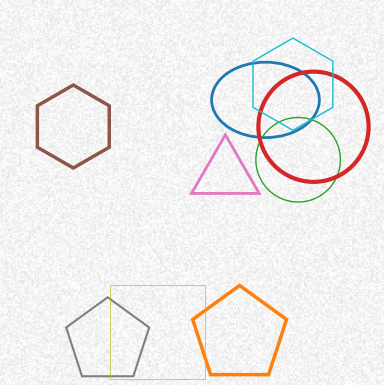[{"shape": "oval", "thickness": 2, "radius": 0.7, "center": [0.69, 0.741]}, {"shape": "pentagon", "thickness": 2.5, "radius": 0.64, "center": [0.622, 0.131]}, {"shape": "circle", "thickness": 1, "radius": 0.55, "center": [0.774, 0.585]}, {"shape": "circle", "thickness": 3, "radius": 0.72, "center": [0.814, 0.671]}, {"shape": "hexagon", "thickness": 2.5, "radius": 0.54, "center": [0.19, 0.671]}, {"shape": "triangle", "thickness": 2, "radius": 0.51, "center": [0.585, 0.548]}, {"shape": "pentagon", "thickness": 1.5, "radius": 0.57, "center": [0.28, 0.114]}, {"shape": "square", "thickness": 0.5, "radius": 0.62, "center": [0.408, 0.138]}, {"shape": "hexagon", "thickness": 1, "radius": 0.6, "center": [0.761, 0.781]}]